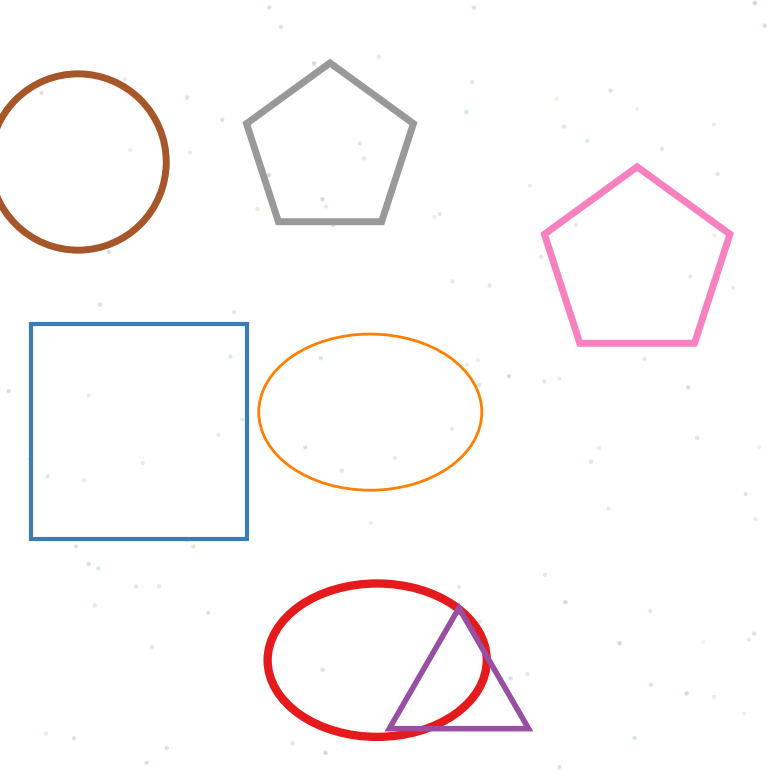[{"shape": "oval", "thickness": 3, "radius": 0.71, "center": [0.49, 0.143]}, {"shape": "square", "thickness": 1.5, "radius": 0.7, "center": [0.181, 0.44]}, {"shape": "triangle", "thickness": 2, "radius": 0.52, "center": [0.596, 0.106]}, {"shape": "oval", "thickness": 1, "radius": 0.72, "center": [0.481, 0.465]}, {"shape": "circle", "thickness": 2.5, "radius": 0.57, "center": [0.101, 0.79]}, {"shape": "pentagon", "thickness": 2.5, "radius": 0.63, "center": [0.827, 0.657]}, {"shape": "pentagon", "thickness": 2.5, "radius": 0.57, "center": [0.429, 0.804]}]